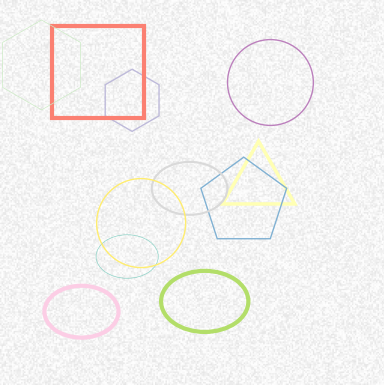[{"shape": "oval", "thickness": 0.5, "radius": 0.4, "center": [0.33, 0.334]}, {"shape": "triangle", "thickness": 2.5, "radius": 0.54, "center": [0.672, 0.525]}, {"shape": "hexagon", "thickness": 1, "radius": 0.4, "center": [0.343, 0.739]}, {"shape": "square", "thickness": 3, "radius": 0.6, "center": [0.254, 0.813]}, {"shape": "pentagon", "thickness": 1, "radius": 0.59, "center": [0.633, 0.475]}, {"shape": "oval", "thickness": 3, "radius": 0.57, "center": [0.532, 0.217]}, {"shape": "oval", "thickness": 3, "radius": 0.48, "center": [0.212, 0.19]}, {"shape": "oval", "thickness": 1.5, "radius": 0.49, "center": [0.492, 0.511]}, {"shape": "circle", "thickness": 1, "radius": 0.56, "center": [0.702, 0.786]}, {"shape": "hexagon", "thickness": 0.5, "radius": 0.58, "center": [0.108, 0.831]}, {"shape": "circle", "thickness": 1, "radius": 0.58, "center": [0.367, 0.421]}]